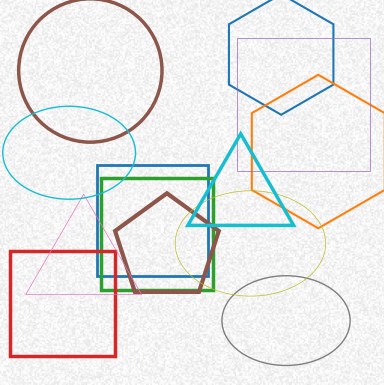[{"shape": "hexagon", "thickness": 1.5, "radius": 0.78, "center": [0.73, 0.859]}, {"shape": "square", "thickness": 2, "radius": 0.72, "center": [0.396, 0.427]}, {"shape": "hexagon", "thickness": 1.5, "radius": 1.0, "center": [0.827, 0.606]}, {"shape": "square", "thickness": 2.5, "radius": 0.73, "center": [0.408, 0.392]}, {"shape": "square", "thickness": 2.5, "radius": 0.68, "center": [0.163, 0.211]}, {"shape": "square", "thickness": 0.5, "radius": 0.87, "center": [0.789, 0.729]}, {"shape": "circle", "thickness": 2.5, "radius": 0.93, "center": [0.235, 0.817]}, {"shape": "pentagon", "thickness": 3, "radius": 0.71, "center": [0.434, 0.356]}, {"shape": "triangle", "thickness": 0.5, "radius": 0.87, "center": [0.217, 0.322]}, {"shape": "oval", "thickness": 1, "radius": 0.83, "center": [0.743, 0.167]}, {"shape": "oval", "thickness": 0.5, "radius": 0.98, "center": [0.651, 0.368]}, {"shape": "oval", "thickness": 1, "radius": 0.86, "center": [0.18, 0.603]}, {"shape": "triangle", "thickness": 2.5, "radius": 0.79, "center": [0.625, 0.494]}]